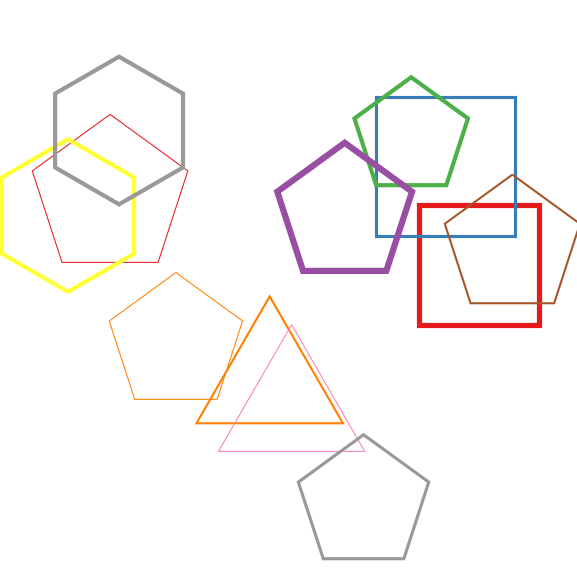[{"shape": "pentagon", "thickness": 0.5, "radius": 0.71, "center": [0.191, 0.659]}, {"shape": "square", "thickness": 2.5, "radius": 0.52, "center": [0.83, 0.54]}, {"shape": "square", "thickness": 1.5, "radius": 0.6, "center": [0.772, 0.712]}, {"shape": "pentagon", "thickness": 2, "radius": 0.52, "center": [0.712, 0.762]}, {"shape": "pentagon", "thickness": 3, "radius": 0.61, "center": [0.597, 0.629]}, {"shape": "triangle", "thickness": 1, "radius": 0.73, "center": [0.467, 0.339]}, {"shape": "pentagon", "thickness": 0.5, "radius": 0.61, "center": [0.305, 0.406]}, {"shape": "hexagon", "thickness": 2, "radius": 0.66, "center": [0.118, 0.626]}, {"shape": "pentagon", "thickness": 1, "radius": 0.62, "center": [0.887, 0.574]}, {"shape": "triangle", "thickness": 0.5, "radius": 0.73, "center": [0.505, 0.291]}, {"shape": "pentagon", "thickness": 1.5, "radius": 0.59, "center": [0.63, 0.128]}, {"shape": "hexagon", "thickness": 2, "radius": 0.64, "center": [0.206, 0.773]}]